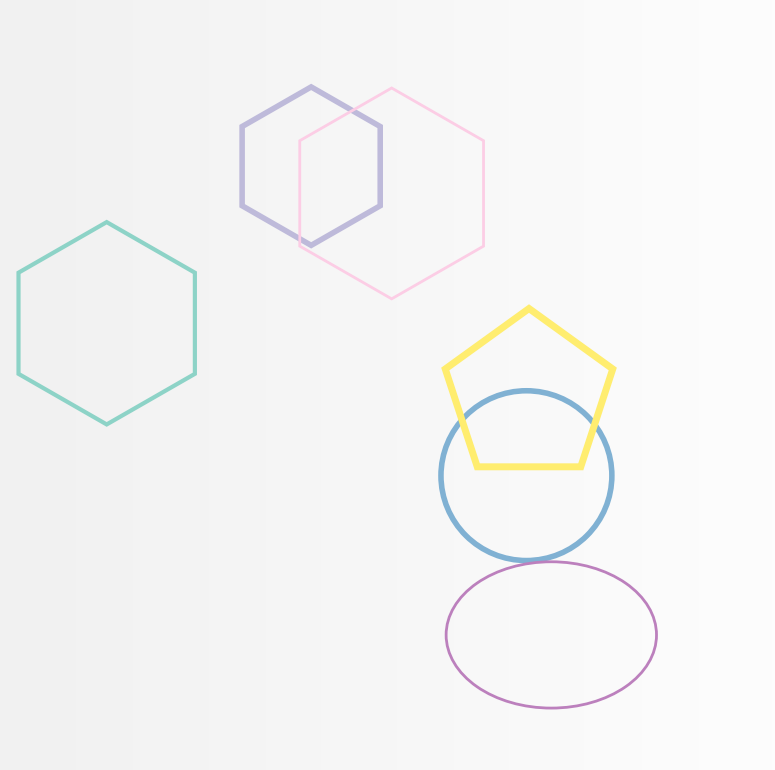[{"shape": "hexagon", "thickness": 1.5, "radius": 0.66, "center": [0.138, 0.58]}, {"shape": "hexagon", "thickness": 2, "radius": 0.51, "center": [0.402, 0.784]}, {"shape": "circle", "thickness": 2, "radius": 0.55, "center": [0.679, 0.382]}, {"shape": "hexagon", "thickness": 1, "radius": 0.68, "center": [0.505, 0.749]}, {"shape": "oval", "thickness": 1, "radius": 0.68, "center": [0.711, 0.175]}, {"shape": "pentagon", "thickness": 2.5, "radius": 0.57, "center": [0.683, 0.486]}]